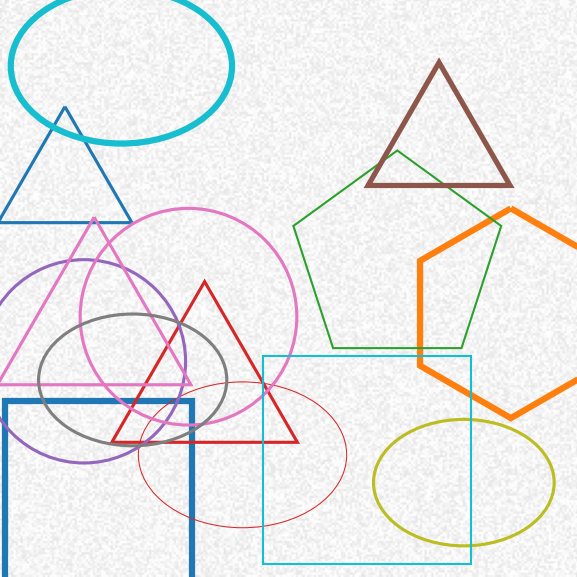[{"shape": "triangle", "thickness": 1.5, "radius": 0.67, "center": [0.112, 0.681]}, {"shape": "square", "thickness": 3, "radius": 0.81, "center": [0.171, 0.143]}, {"shape": "hexagon", "thickness": 3, "radius": 0.91, "center": [0.885, 0.457]}, {"shape": "pentagon", "thickness": 1, "radius": 0.95, "center": [0.688, 0.549]}, {"shape": "oval", "thickness": 0.5, "radius": 0.9, "center": [0.42, 0.212]}, {"shape": "triangle", "thickness": 1.5, "radius": 0.93, "center": [0.354, 0.326]}, {"shape": "circle", "thickness": 1.5, "radius": 0.88, "center": [0.145, 0.373]}, {"shape": "triangle", "thickness": 2.5, "radius": 0.71, "center": [0.76, 0.749]}, {"shape": "triangle", "thickness": 1.5, "radius": 0.97, "center": [0.163, 0.43]}, {"shape": "circle", "thickness": 1.5, "radius": 0.94, "center": [0.326, 0.451]}, {"shape": "oval", "thickness": 1.5, "radius": 0.81, "center": [0.23, 0.341]}, {"shape": "oval", "thickness": 1.5, "radius": 0.78, "center": [0.803, 0.163]}, {"shape": "oval", "thickness": 3, "radius": 0.96, "center": [0.21, 0.885]}, {"shape": "square", "thickness": 1, "radius": 0.9, "center": [0.636, 0.202]}]